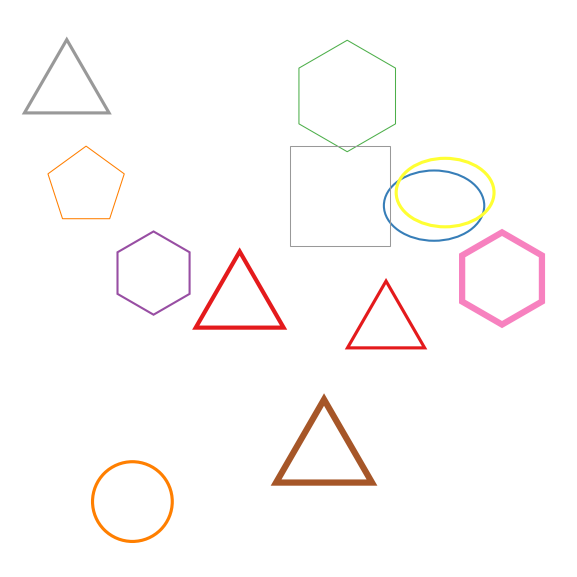[{"shape": "triangle", "thickness": 1.5, "radius": 0.39, "center": [0.668, 0.435]}, {"shape": "triangle", "thickness": 2, "radius": 0.44, "center": [0.415, 0.476]}, {"shape": "oval", "thickness": 1, "radius": 0.43, "center": [0.752, 0.643]}, {"shape": "hexagon", "thickness": 0.5, "radius": 0.48, "center": [0.601, 0.833]}, {"shape": "hexagon", "thickness": 1, "radius": 0.36, "center": [0.266, 0.526]}, {"shape": "circle", "thickness": 1.5, "radius": 0.35, "center": [0.229, 0.131]}, {"shape": "pentagon", "thickness": 0.5, "radius": 0.35, "center": [0.149, 0.677]}, {"shape": "oval", "thickness": 1.5, "radius": 0.42, "center": [0.771, 0.666]}, {"shape": "triangle", "thickness": 3, "radius": 0.48, "center": [0.561, 0.211]}, {"shape": "hexagon", "thickness": 3, "radius": 0.4, "center": [0.869, 0.517]}, {"shape": "triangle", "thickness": 1.5, "radius": 0.42, "center": [0.116, 0.846]}, {"shape": "square", "thickness": 0.5, "radius": 0.43, "center": [0.589, 0.66]}]